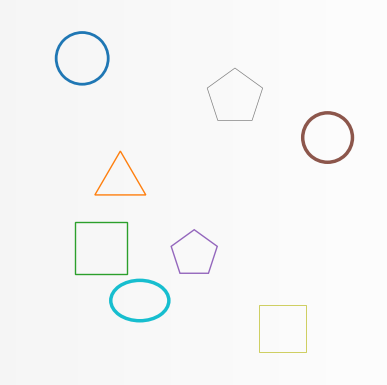[{"shape": "circle", "thickness": 2, "radius": 0.34, "center": [0.212, 0.848]}, {"shape": "triangle", "thickness": 1, "radius": 0.38, "center": [0.311, 0.532]}, {"shape": "square", "thickness": 1, "radius": 0.34, "center": [0.26, 0.355]}, {"shape": "pentagon", "thickness": 1, "radius": 0.31, "center": [0.501, 0.341]}, {"shape": "circle", "thickness": 2.5, "radius": 0.32, "center": [0.845, 0.643]}, {"shape": "pentagon", "thickness": 0.5, "radius": 0.38, "center": [0.606, 0.748]}, {"shape": "square", "thickness": 0.5, "radius": 0.3, "center": [0.73, 0.146]}, {"shape": "oval", "thickness": 2.5, "radius": 0.37, "center": [0.361, 0.219]}]